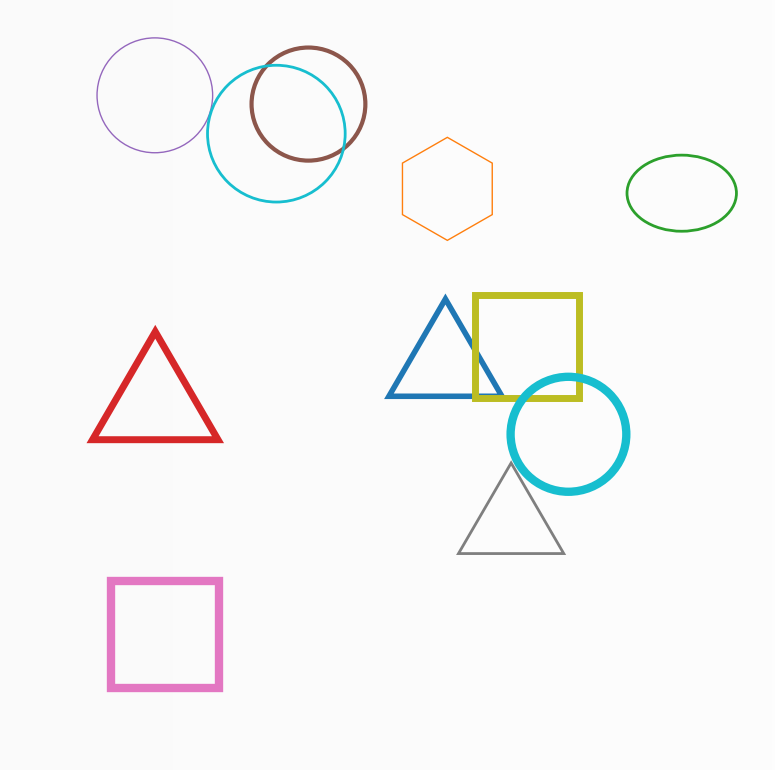[{"shape": "triangle", "thickness": 2, "radius": 0.42, "center": [0.575, 0.527]}, {"shape": "hexagon", "thickness": 0.5, "radius": 0.33, "center": [0.577, 0.755]}, {"shape": "oval", "thickness": 1, "radius": 0.35, "center": [0.88, 0.749]}, {"shape": "triangle", "thickness": 2.5, "radius": 0.47, "center": [0.2, 0.476]}, {"shape": "circle", "thickness": 0.5, "radius": 0.37, "center": [0.2, 0.876]}, {"shape": "circle", "thickness": 1.5, "radius": 0.37, "center": [0.398, 0.865]}, {"shape": "square", "thickness": 3, "radius": 0.35, "center": [0.213, 0.176]}, {"shape": "triangle", "thickness": 1, "radius": 0.39, "center": [0.66, 0.32]}, {"shape": "square", "thickness": 2.5, "radius": 0.34, "center": [0.68, 0.55]}, {"shape": "circle", "thickness": 3, "radius": 0.37, "center": [0.733, 0.436]}, {"shape": "circle", "thickness": 1, "radius": 0.44, "center": [0.357, 0.826]}]